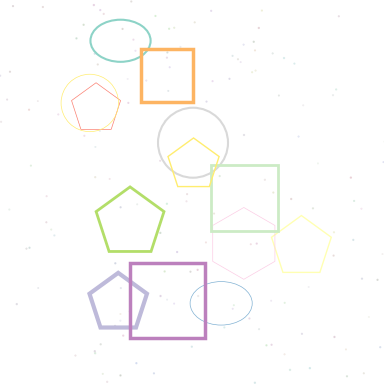[{"shape": "oval", "thickness": 1.5, "radius": 0.39, "center": [0.313, 0.894]}, {"shape": "pentagon", "thickness": 1, "radius": 0.41, "center": [0.783, 0.359]}, {"shape": "pentagon", "thickness": 3, "radius": 0.39, "center": [0.307, 0.213]}, {"shape": "pentagon", "thickness": 0.5, "radius": 0.33, "center": [0.249, 0.718]}, {"shape": "oval", "thickness": 0.5, "radius": 0.4, "center": [0.574, 0.212]}, {"shape": "square", "thickness": 2.5, "radius": 0.34, "center": [0.433, 0.804]}, {"shape": "pentagon", "thickness": 2, "radius": 0.46, "center": [0.338, 0.422]}, {"shape": "hexagon", "thickness": 0.5, "radius": 0.47, "center": [0.633, 0.368]}, {"shape": "circle", "thickness": 1.5, "radius": 0.45, "center": [0.501, 0.629]}, {"shape": "square", "thickness": 2.5, "radius": 0.49, "center": [0.436, 0.219]}, {"shape": "square", "thickness": 2, "radius": 0.43, "center": [0.636, 0.485]}, {"shape": "circle", "thickness": 0.5, "radius": 0.37, "center": [0.233, 0.733]}, {"shape": "pentagon", "thickness": 1, "radius": 0.35, "center": [0.503, 0.572]}]